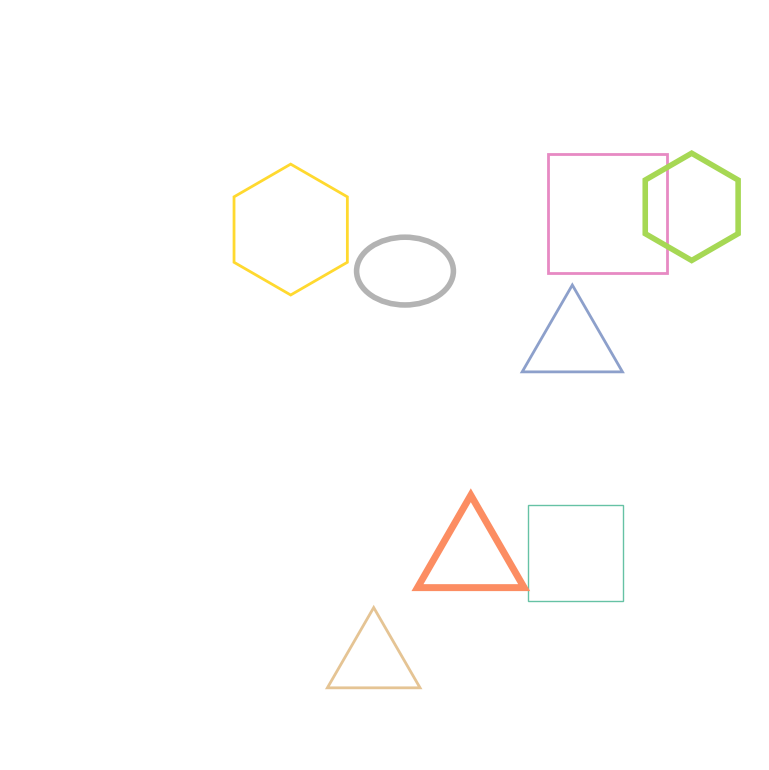[{"shape": "square", "thickness": 0.5, "radius": 0.31, "center": [0.747, 0.282]}, {"shape": "triangle", "thickness": 2.5, "radius": 0.4, "center": [0.611, 0.277]}, {"shape": "triangle", "thickness": 1, "radius": 0.38, "center": [0.743, 0.555]}, {"shape": "square", "thickness": 1, "radius": 0.39, "center": [0.789, 0.722]}, {"shape": "hexagon", "thickness": 2, "radius": 0.35, "center": [0.898, 0.731]}, {"shape": "hexagon", "thickness": 1, "radius": 0.42, "center": [0.378, 0.702]}, {"shape": "triangle", "thickness": 1, "radius": 0.35, "center": [0.485, 0.141]}, {"shape": "oval", "thickness": 2, "radius": 0.31, "center": [0.526, 0.648]}]